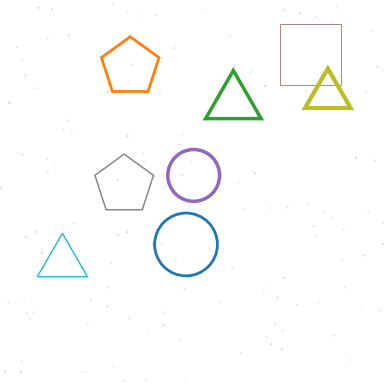[{"shape": "circle", "thickness": 2, "radius": 0.41, "center": [0.483, 0.365]}, {"shape": "pentagon", "thickness": 2, "radius": 0.39, "center": [0.338, 0.826]}, {"shape": "triangle", "thickness": 2.5, "radius": 0.42, "center": [0.606, 0.733]}, {"shape": "circle", "thickness": 2.5, "radius": 0.34, "center": [0.503, 0.544]}, {"shape": "square", "thickness": 0.5, "radius": 0.4, "center": [0.806, 0.858]}, {"shape": "pentagon", "thickness": 1, "radius": 0.4, "center": [0.323, 0.52]}, {"shape": "triangle", "thickness": 3, "radius": 0.34, "center": [0.852, 0.754]}, {"shape": "triangle", "thickness": 1, "radius": 0.38, "center": [0.162, 0.319]}]